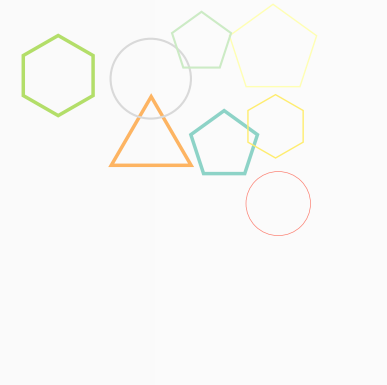[{"shape": "pentagon", "thickness": 2.5, "radius": 0.45, "center": [0.578, 0.622]}, {"shape": "pentagon", "thickness": 1, "radius": 0.59, "center": [0.705, 0.871]}, {"shape": "circle", "thickness": 0.5, "radius": 0.42, "center": [0.718, 0.471]}, {"shape": "triangle", "thickness": 2.5, "radius": 0.59, "center": [0.39, 0.63]}, {"shape": "hexagon", "thickness": 2.5, "radius": 0.52, "center": [0.15, 0.804]}, {"shape": "circle", "thickness": 1.5, "radius": 0.52, "center": [0.389, 0.796]}, {"shape": "pentagon", "thickness": 1.5, "radius": 0.4, "center": [0.52, 0.889]}, {"shape": "hexagon", "thickness": 1, "radius": 0.41, "center": [0.711, 0.672]}]